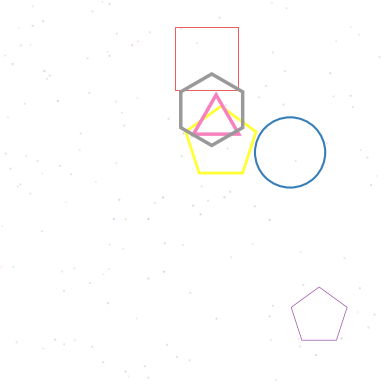[{"shape": "square", "thickness": 0.5, "radius": 0.41, "center": [0.536, 0.849]}, {"shape": "circle", "thickness": 1.5, "radius": 0.46, "center": [0.754, 0.604]}, {"shape": "pentagon", "thickness": 0.5, "radius": 0.38, "center": [0.829, 0.178]}, {"shape": "pentagon", "thickness": 2, "radius": 0.48, "center": [0.574, 0.628]}, {"shape": "triangle", "thickness": 2.5, "radius": 0.34, "center": [0.561, 0.686]}, {"shape": "hexagon", "thickness": 2.5, "radius": 0.46, "center": [0.55, 0.715]}]